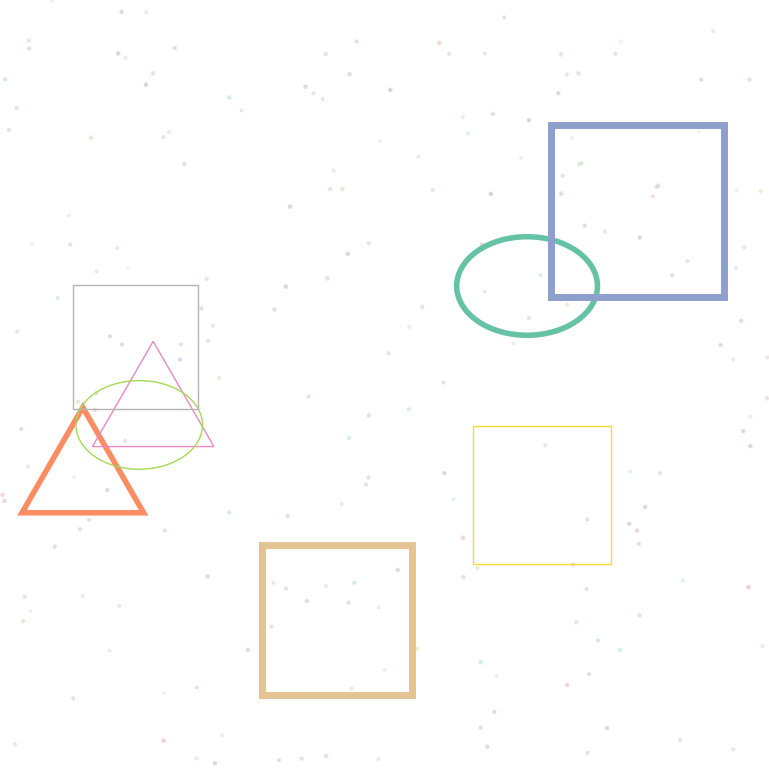[{"shape": "oval", "thickness": 2, "radius": 0.46, "center": [0.685, 0.629]}, {"shape": "triangle", "thickness": 2, "radius": 0.46, "center": [0.108, 0.38]}, {"shape": "square", "thickness": 2.5, "radius": 0.56, "center": [0.828, 0.726]}, {"shape": "triangle", "thickness": 0.5, "radius": 0.46, "center": [0.199, 0.466]}, {"shape": "oval", "thickness": 0.5, "radius": 0.41, "center": [0.181, 0.448]}, {"shape": "square", "thickness": 0.5, "radius": 0.45, "center": [0.703, 0.357]}, {"shape": "square", "thickness": 2.5, "radius": 0.49, "center": [0.438, 0.194]}, {"shape": "square", "thickness": 0.5, "radius": 0.4, "center": [0.176, 0.549]}]